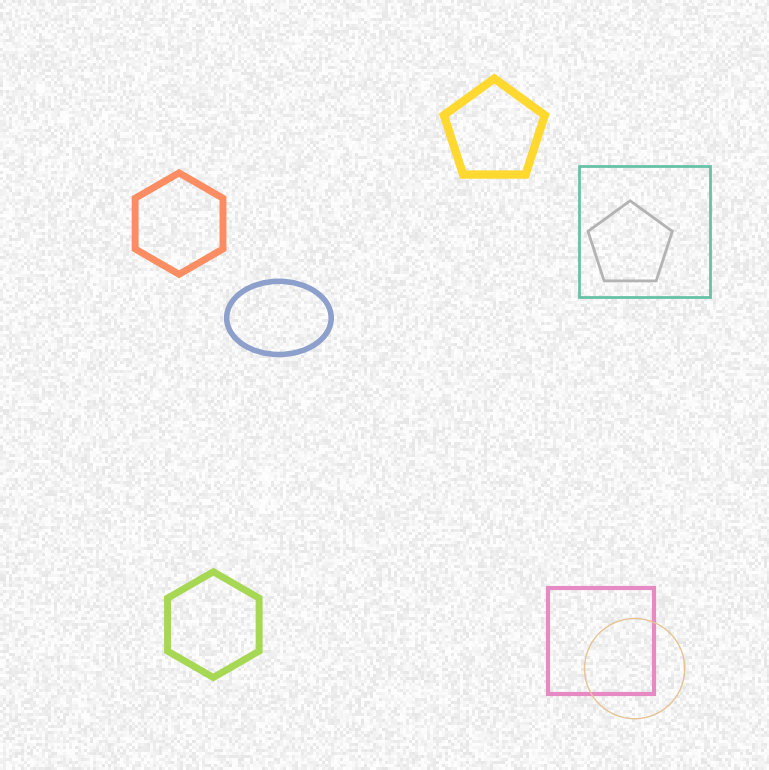[{"shape": "square", "thickness": 1, "radius": 0.42, "center": [0.837, 0.7]}, {"shape": "hexagon", "thickness": 2.5, "radius": 0.33, "center": [0.233, 0.71]}, {"shape": "oval", "thickness": 2, "radius": 0.34, "center": [0.362, 0.587]}, {"shape": "square", "thickness": 1.5, "radius": 0.34, "center": [0.78, 0.168]}, {"shape": "hexagon", "thickness": 2.5, "radius": 0.34, "center": [0.277, 0.189]}, {"shape": "pentagon", "thickness": 3, "radius": 0.34, "center": [0.642, 0.829]}, {"shape": "circle", "thickness": 0.5, "radius": 0.33, "center": [0.824, 0.132]}, {"shape": "pentagon", "thickness": 1, "radius": 0.29, "center": [0.818, 0.682]}]